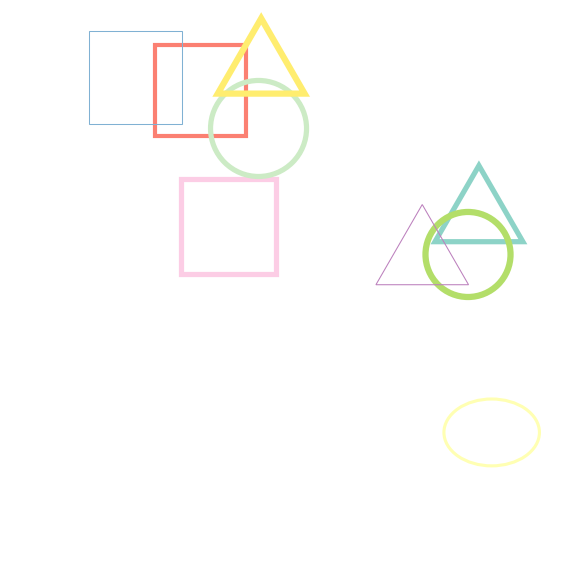[{"shape": "triangle", "thickness": 2.5, "radius": 0.44, "center": [0.829, 0.625]}, {"shape": "oval", "thickness": 1.5, "radius": 0.41, "center": [0.851, 0.25]}, {"shape": "square", "thickness": 2, "radius": 0.39, "center": [0.347, 0.843]}, {"shape": "square", "thickness": 0.5, "radius": 0.4, "center": [0.235, 0.864]}, {"shape": "circle", "thickness": 3, "radius": 0.37, "center": [0.81, 0.558]}, {"shape": "square", "thickness": 2.5, "radius": 0.41, "center": [0.396, 0.607]}, {"shape": "triangle", "thickness": 0.5, "radius": 0.46, "center": [0.731, 0.552]}, {"shape": "circle", "thickness": 2.5, "radius": 0.42, "center": [0.448, 0.777]}, {"shape": "triangle", "thickness": 3, "radius": 0.43, "center": [0.452, 0.88]}]